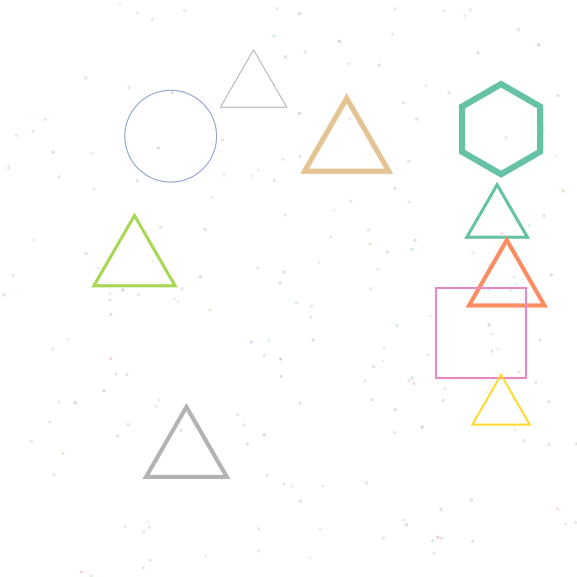[{"shape": "triangle", "thickness": 1.5, "radius": 0.3, "center": [0.861, 0.619]}, {"shape": "hexagon", "thickness": 3, "radius": 0.39, "center": [0.868, 0.775]}, {"shape": "triangle", "thickness": 2, "radius": 0.38, "center": [0.878, 0.508]}, {"shape": "circle", "thickness": 0.5, "radius": 0.4, "center": [0.296, 0.763]}, {"shape": "square", "thickness": 1, "radius": 0.39, "center": [0.833, 0.422]}, {"shape": "triangle", "thickness": 1.5, "radius": 0.41, "center": [0.233, 0.545]}, {"shape": "triangle", "thickness": 1, "radius": 0.29, "center": [0.868, 0.293]}, {"shape": "triangle", "thickness": 2.5, "radius": 0.42, "center": [0.6, 0.745]}, {"shape": "triangle", "thickness": 0.5, "radius": 0.33, "center": [0.439, 0.847]}, {"shape": "triangle", "thickness": 2, "radius": 0.4, "center": [0.323, 0.214]}]